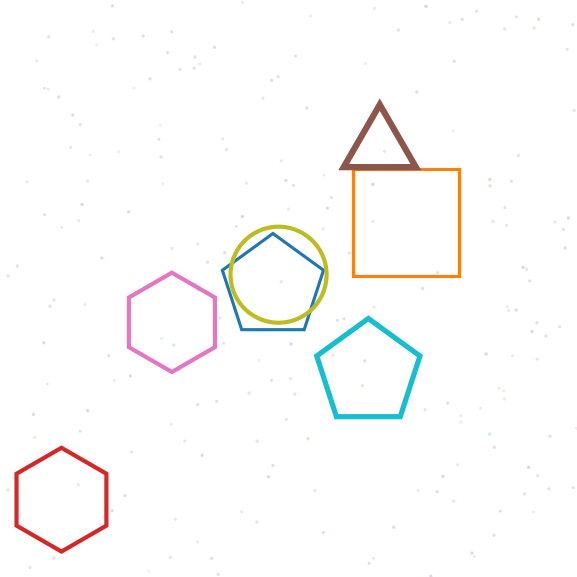[{"shape": "pentagon", "thickness": 1.5, "radius": 0.46, "center": [0.473, 0.503]}, {"shape": "square", "thickness": 1.5, "radius": 0.46, "center": [0.703, 0.614]}, {"shape": "hexagon", "thickness": 2, "radius": 0.45, "center": [0.106, 0.134]}, {"shape": "triangle", "thickness": 3, "radius": 0.36, "center": [0.658, 0.746]}, {"shape": "hexagon", "thickness": 2, "radius": 0.43, "center": [0.298, 0.441]}, {"shape": "circle", "thickness": 2, "radius": 0.42, "center": [0.482, 0.523]}, {"shape": "pentagon", "thickness": 2.5, "radius": 0.47, "center": [0.638, 0.354]}]